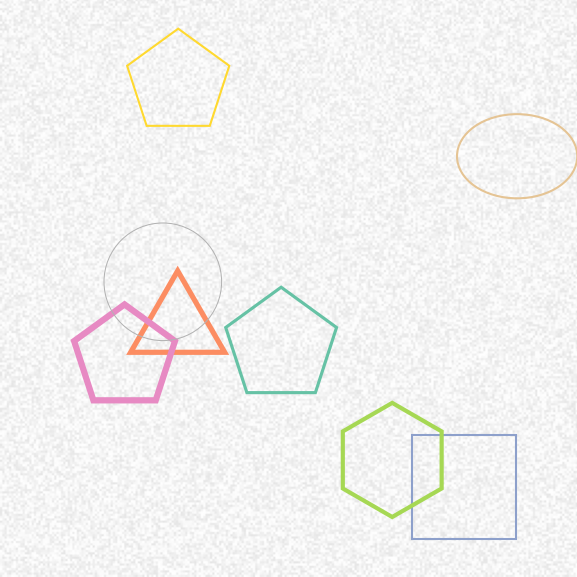[{"shape": "pentagon", "thickness": 1.5, "radius": 0.5, "center": [0.487, 0.401]}, {"shape": "triangle", "thickness": 2.5, "radius": 0.47, "center": [0.308, 0.436]}, {"shape": "square", "thickness": 1, "radius": 0.45, "center": [0.803, 0.156]}, {"shape": "pentagon", "thickness": 3, "radius": 0.46, "center": [0.216, 0.38]}, {"shape": "hexagon", "thickness": 2, "radius": 0.49, "center": [0.679, 0.203]}, {"shape": "pentagon", "thickness": 1, "radius": 0.47, "center": [0.309, 0.856]}, {"shape": "oval", "thickness": 1, "radius": 0.52, "center": [0.895, 0.729]}, {"shape": "circle", "thickness": 0.5, "radius": 0.51, "center": [0.282, 0.511]}]